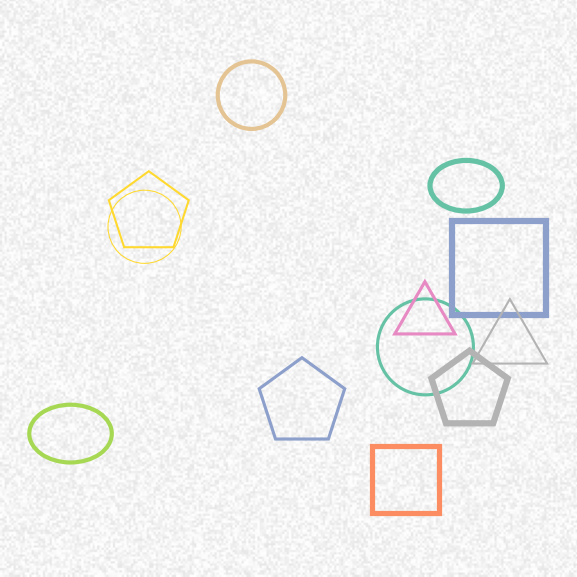[{"shape": "oval", "thickness": 2.5, "radius": 0.31, "center": [0.807, 0.678]}, {"shape": "circle", "thickness": 1.5, "radius": 0.42, "center": [0.737, 0.398]}, {"shape": "square", "thickness": 2.5, "radius": 0.29, "center": [0.703, 0.169]}, {"shape": "pentagon", "thickness": 1.5, "radius": 0.39, "center": [0.523, 0.302]}, {"shape": "square", "thickness": 3, "radius": 0.41, "center": [0.864, 0.535]}, {"shape": "triangle", "thickness": 1.5, "radius": 0.3, "center": [0.736, 0.451]}, {"shape": "oval", "thickness": 2, "radius": 0.36, "center": [0.122, 0.248]}, {"shape": "circle", "thickness": 0.5, "radius": 0.32, "center": [0.25, 0.606]}, {"shape": "pentagon", "thickness": 1, "radius": 0.36, "center": [0.258, 0.63]}, {"shape": "circle", "thickness": 2, "radius": 0.29, "center": [0.435, 0.834]}, {"shape": "pentagon", "thickness": 3, "radius": 0.35, "center": [0.813, 0.322]}, {"shape": "triangle", "thickness": 1, "radius": 0.37, "center": [0.883, 0.407]}]